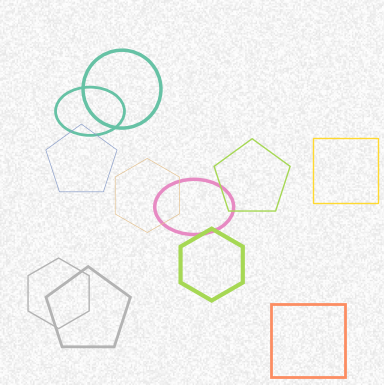[{"shape": "circle", "thickness": 2.5, "radius": 0.51, "center": [0.317, 0.768]}, {"shape": "oval", "thickness": 2, "radius": 0.45, "center": [0.234, 0.711]}, {"shape": "square", "thickness": 2, "radius": 0.48, "center": [0.8, 0.116]}, {"shape": "pentagon", "thickness": 0.5, "radius": 0.49, "center": [0.211, 0.58]}, {"shape": "oval", "thickness": 2.5, "radius": 0.51, "center": [0.504, 0.463]}, {"shape": "hexagon", "thickness": 3, "radius": 0.47, "center": [0.55, 0.313]}, {"shape": "pentagon", "thickness": 1, "radius": 0.52, "center": [0.655, 0.536]}, {"shape": "square", "thickness": 1, "radius": 0.42, "center": [0.898, 0.558]}, {"shape": "hexagon", "thickness": 0.5, "radius": 0.48, "center": [0.383, 0.492]}, {"shape": "pentagon", "thickness": 2, "radius": 0.58, "center": [0.229, 0.192]}, {"shape": "hexagon", "thickness": 1, "radius": 0.46, "center": [0.152, 0.238]}]